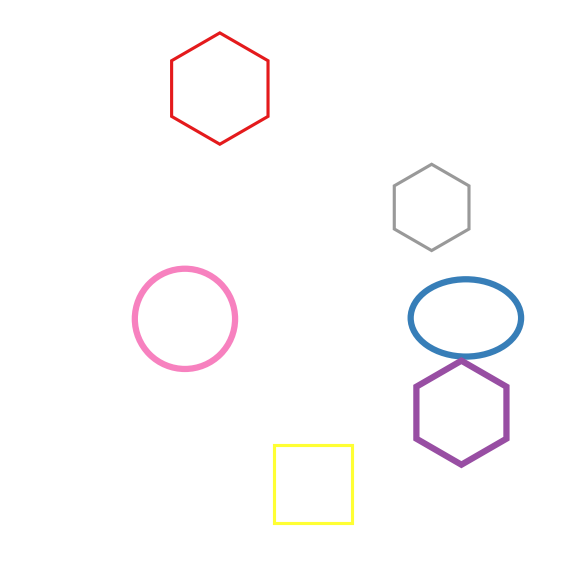[{"shape": "hexagon", "thickness": 1.5, "radius": 0.48, "center": [0.381, 0.846]}, {"shape": "oval", "thickness": 3, "radius": 0.48, "center": [0.807, 0.449]}, {"shape": "hexagon", "thickness": 3, "radius": 0.45, "center": [0.799, 0.285]}, {"shape": "square", "thickness": 1.5, "radius": 0.34, "center": [0.541, 0.162]}, {"shape": "circle", "thickness": 3, "radius": 0.43, "center": [0.32, 0.447]}, {"shape": "hexagon", "thickness": 1.5, "radius": 0.37, "center": [0.747, 0.64]}]